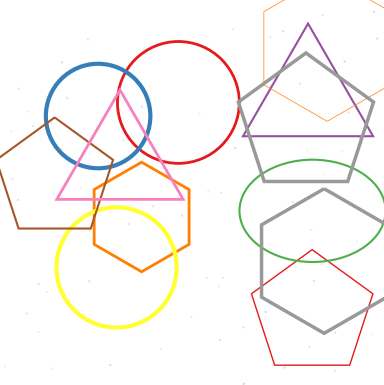[{"shape": "pentagon", "thickness": 1, "radius": 0.83, "center": [0.811, 0.186]}, {"shape": "circle", "thickness": 2, "radius": 0.79, "center": [0.463, 0.734]}, {"shape": "circle", "thickness": 3, "radius": 0.68, "center": [0.255, 0.699]}, {"shape": "oval", "thickness": 1.5, "radius": 0.95, "center": [0.812, 0.452]}, {"shape": "triangle", "thickness": 1.5, "radius": 0.98, "center": [0.8, 0.744]}, {"shape": "hexagon", "thickness": 2, "radius": 0.71, "center": [0.368, 0.436]}, {"shape": "hexagon", "thickness": 0.5, "radius": 0.95, "center": [0.85, 0.875]}, {"shape": "circle", "thickness": 3, "radius": 0.78, "center": [0.303, 0.305]}, {"shape": "pentagon", "thickness": 1.5, "radius": 0.8, "center": [0.142, 0.535]}, {"shape": "triangle", "thickness": 2, "radius": 0.95, "center": [0.312, 0.577]}, {"shape": "hexagon", "thickness": 2.5, "radius": 0.94, "center": [0.842, 0.322]}, {"shape": "pentagon", "thickness": 2.5, "radius": 0.92, "center": [0.795, 0.678]}]